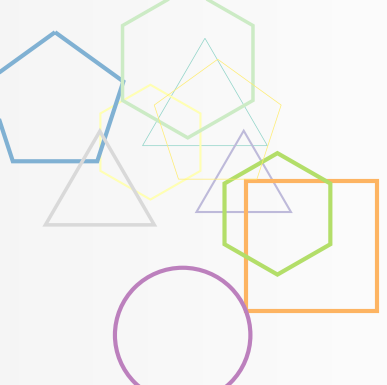[{"shape": "triangle", "thickness": 0.5, "radius": 0.93, "center": [0.529, 0.715]}, {"shape": "hexagon", "thickness": 1.5, "radius": 0.75, "center": [0.388, 0.631]}, {"shape": "triangle", "thickness": 1.5, "radius": 0.7, "center": [0.629, 0.52]}, {"shape": "pentagon", "thickness": 3, "radius": 0.93, "center": [0.142, 0.731]}, {"shape": "square", "thickness": 3, "radius": 0.84, "center": [0.804, 0.36]}, {"shape": "hexagon", "thickness": 3, "radius": 0.79, "center": [0.716, 0.445]}, {"shape": "triangle", "thickness": 2.5, "radius": 0.81, "center": [0.258, 0.497]}, {"shape": "circle", "thickness": 3, "radius": 0.87, "center": [0.471, 0.13]}, {"shape": "hexagon", "thickness": 2.5, "radius": 0.97, "center": [0.485, 0.836]}, {"shape": "pentagon", "thickness": 0.5, "radius": 0.86, "center": [0.562, 0.674]}]